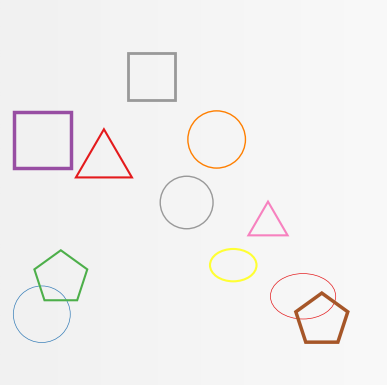[{"shape": "oval", "thickness": 0.5, "radius": 0.42, "center": [0.782, 0.23]}, {"shape": "triangle", "thickness": 1.5, "radius": 0.42, "center": [0.268, 0.581]}, {"shape": "circle", "thickness": 0.5, "radius": 0.37, "center": [0.108, 0.184]}, {"shape": "pentagon", "thickness": 1.5, "radius": 0.36, "center": [0.157, 0.278]}, {"shape": "square", "thickness": 2.5, "radius": 0.37, "center": [0.109, 0.637]}, {"shape": "circle", "thickness": 1, "radius": 0.37, "center": [0.559, 0.638]}, {"shape": "oval", "thickness": 1.5, "radius": 0.3, "center": [0.602, 0.311]}, {"shape": "pentagon", "thickness": 2.5, "radius": 0.35, "center": [0.83, 0.168]}, {"shape": "triangle", "thickness": 1.5, "radius": 0.29, "center": [0.692, 0.418]}, {"shape": "circle", "thickness": 1, "radius": 0.34, "center": [0.482, 0.474]}, {"shape": "square", "thickness": 2, "radius": 0.3, "center": [0.391, 0.8]}]